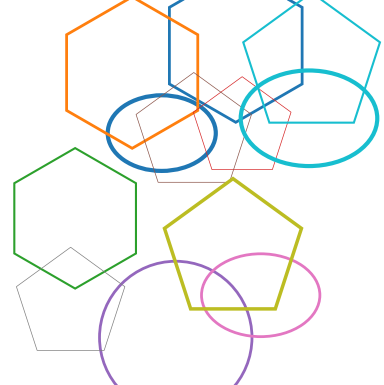[{"shape": "oval", "thickness": 3, "radius": 0.7, "center": [0.42, 0.654]}, {"shape": "hexagon", "thickness": 2, "radius": 1.0, "center": [0.612, 0.881]}, {"shape": "hexagon", "thickness": 2, "radius": 0.98, "center": [0.343, 0.811]}, {"shape": "hexagon", "thickness": 1.5, "radius": 0.91, "center": [0.195, 0.433]}, {"shape": "pentagon", "thickness": 0.5, "radius": 0.67, "center": [0.629, 0.667]}, {"shape": "circle", "thickness": 2, "radius": 0.99, "center": [0.457, 0.123]}, {"shape": "pentagon", "thickness": 0.5, "radius": 0.79, "center": [0.503, 0.654]}, {"shape": "oval", "thickness": 2, "radius": 0.77, "center": [0.677, 0.233]}, {"shape": "pentagon", "thickness": 0.5, "radius": 0.74, "center": [0.183, 0.21]}, {"shape": "pentagon", "thickness": 2.5, "radius": 0.94, "center": [0.605, 0.349]}, {"shape": "pentagon", "thickness": 1.5, "radius": 0.93, "center": [0.809, 0.832]}, {"shape": "oval", "thickness": 3, "radius": 0.89, "center": [0.803, 0.693]}]